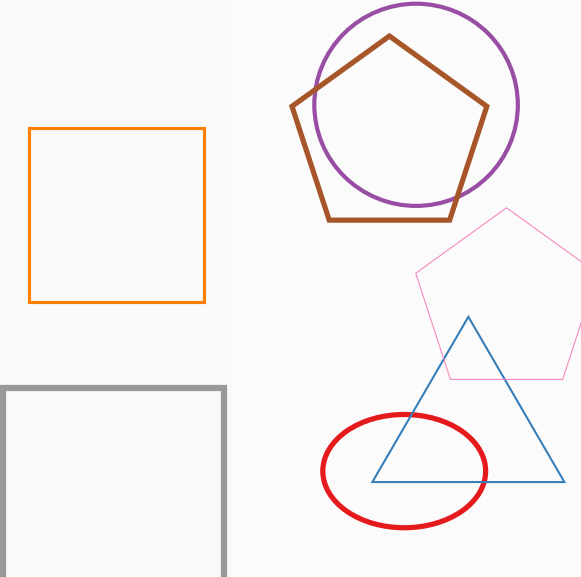[{"shape": "oval", "thickness": 2.5, "radius": 0.7, "center": [0.695, 0.183]}, {"shape": "triangle", "thickness": 1, "radius": 0.95, "center": [0.806, 0.26]}, {"shape": "circle", "thickness": 2, "radius": 0.88, "center": [0.716, 0.818]}, {"shape": "square", "thickness": 1.5, "radius": 0.75, "center": [0.201, 0.627]}, {"shape": "pentagon", "thickness": 2.5, "radius": 0.88, "center": [0.67, 0.76]}, {"shape": "pentagon", "thickness": 0.5, "radius": 0.82, "center": [0.871, 0.475]}, {"shape": "square", "thickness": 3, "radius": 0.95, "center": [0.195, 0.136]}]